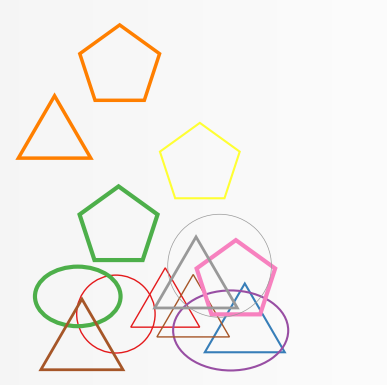[{"shape": "circle", "thickness": 1, "radius": 0.51, "center": [0.299, 0.184]}, {"shape": "triangle", "thickness": 1, "radius": 0.51, "center": [0.426, 0.202]}, {"shape": "triangle", "thickness": 1.5, "radius": 0.6, "center": [0.632, 0.145]}, {"shape": "pentagon", "thickness": 3, "radius": 0.53, "center": [0.306, 0.41]}, {"shape": "oval", "thickness": 3, "radius": 0.55, "center": [0.201, 0.23]}, {"shape": "oval", "thickness": 1.5, "radius": 0.74, "center": [0.595, 0.142]}, {"shape": "triangle", "thickness": 2.5, "radius": 0.54, "center": [0.141, 0.643]}, {"shape": "pentagon", "thickness": 2.5, "radius": 0.54, "center": [0.309, 0.827]}, {"shape": "pentagon", "thickness": 1.5, "radius": 0.54, "center": [0.516, 0.573]}, {"shape": "triangle", "thickness": 2, "radius": 0.61, "center": [0.211, 0.101]}, {"shape": "triangle", "thickness": 1, "radius": 0.54, "center": [0.499, 0.179]}, {"shape": "pentagon", "thickness": 3, "radius": 0.53, "center": [0.609, 0.27]}, {"shape": "triangle", "thickness": 2, "radius": 0.62, "center": [0.506, 0.262]}, {"shape": "circle", "thickness": 0.5, "radius": 0.67, "center": [0.567, 0.31]}]